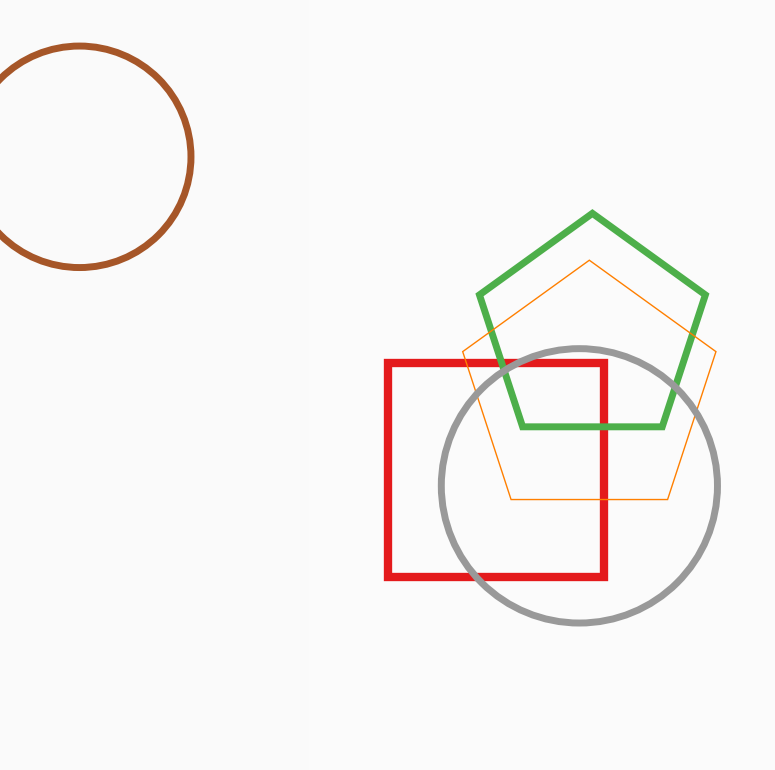[{"shape": "square", "thickness": 3, "radius": 0.69, "center": [0.64, 0.39]}, {"shape": "pentagon", "thickness": 2.5, "radius": 0.77, "center": [0.764, 0.57]}, {"shape": "pentagon", "thickness": 0.5, "radius": 0.86, "center": [0.76, 0.49]}, {"shape": "circle", "thickness": 2.5, "radius": 0.72, "center": [0.103, 0.796]}, {"shape": "circle", "thickness": 2.5, "radius": 0.89, "center": [0.748, 0.369]}]